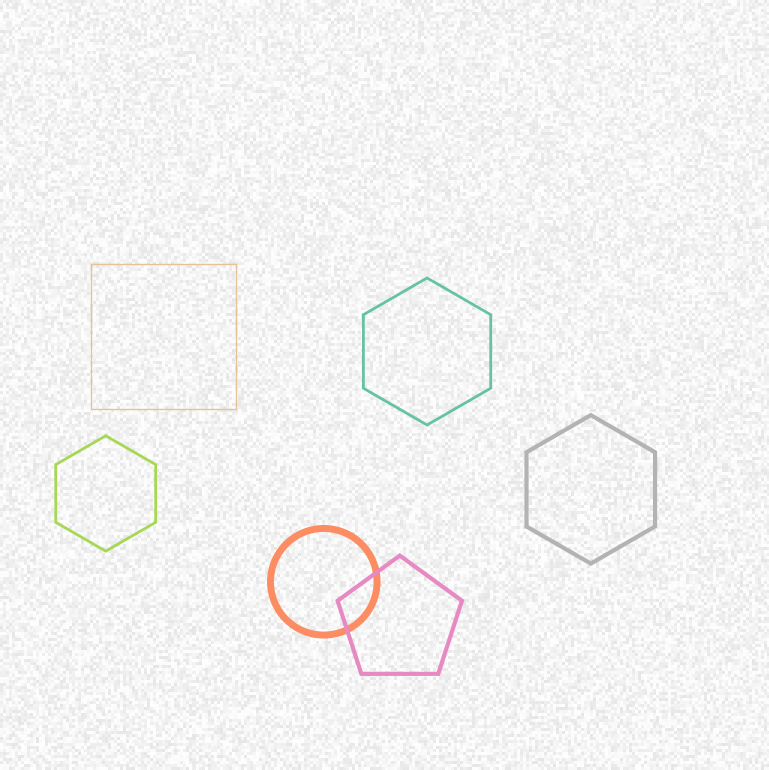[{"shape": "hexagon", "thickness": 1, "radius": 0.48, "center": [0.555, 0.544]}, {"shape": "circle", "thickness": 2.5, "radius": 0.35, "center": [0.421, 0.244]}, {"shape": "pentagon", "thickness": 1.5, "radius": 0.42, "center": [0.519, 0.194]}, {"shape": "hexagon", "thickness": 1, "radius": 0.37, "center": [0.137, 0.359]}, {"shape": "square", "thickness": 0.5, "radius": 0.47, "center": [0.213, 0.563]}, {"shape": "hexagon", "thickness": 1.5, "radius": 0.48, "center": [0.767, 0.364]}]